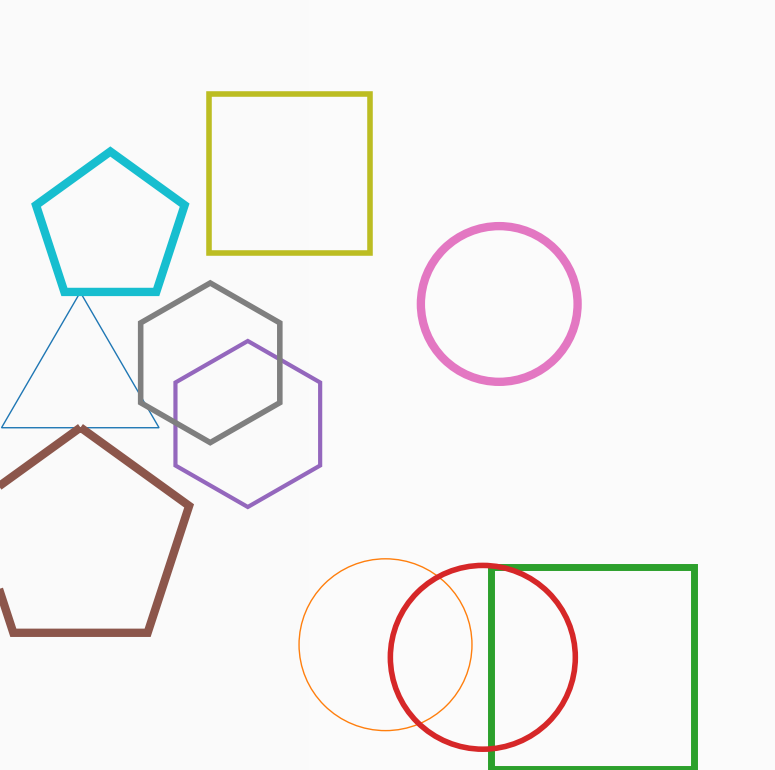[{"shape": "triangle", "thickness": 0.5, "radius": 0.59, "center": [0.104, 0.503]}, {"shape": "circle", "thickness": 0.5, "radius": 0.56, "center": [0.497, 0.163]}, {"shape": "square", "thickness": 2.5, "radius": 0.66, "center": [0.765, 0.132]}, {"shape": "circle", "thickness": 2, "radius": 0.6, "center": [0.623, 0.146]}, {"shape": "hexagon", "thickness": 1.5, "radius": 0.54, "center": [0.32, 0.449]}, {"shape": "pentagon", "thickness": 3, "radius": 0.74, "center": [0.104, 0.297]}, {"shape": "circle", "thickness": 3, "radius": 0.51, "center": [0.644, 0.605]}, {"shape": "hexagon", "thickness": 2, "radius": 0.52, "center": [0.271, 0.529]}, {"shape": "square", "thickness": 2, "radius": 0.52, "center": [0.374, 0.775]}, {"shape": "pentagon", "thickness": 3, "radius": 0.5, "center": [0.142, 0.702]}]